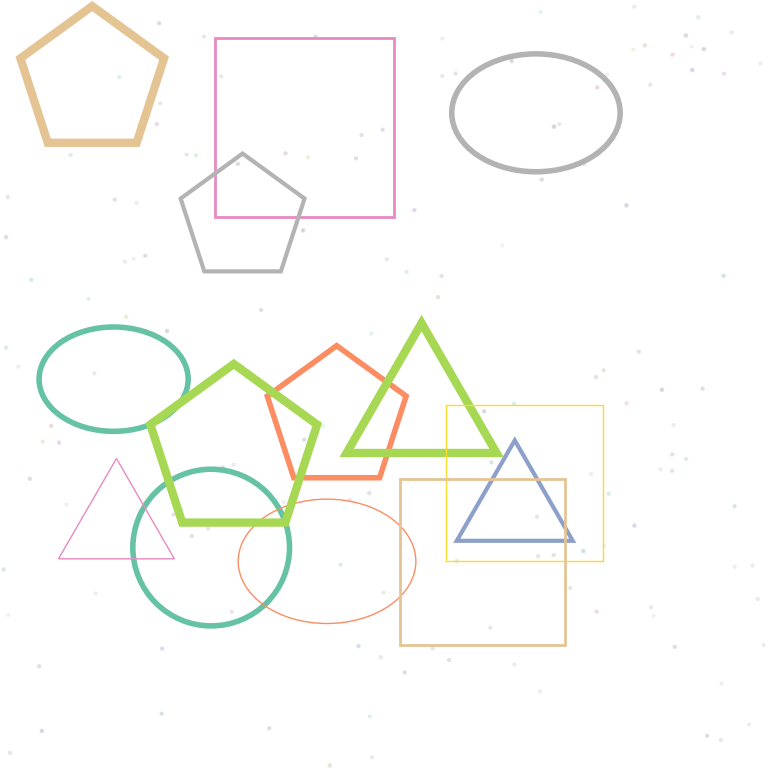[{"shape": "circle", "thickness": 2, "radius": 0.51, "center": [0.274, 0.289]}, {"shape": "oval", "thickness": 2, "radius": 0.48, "center": [0.148, 0.508]}, {"shape": "pentagon", "thickness": 2, "radius": 0.47, "center": [0.437, 0.456]}, {"shape": "oval", "thickness": 0.5, "radius": 0.58, "center": [0.425, 0.271]}, {"shape": "triangle", "thickness": 1.5, "radius": 0.43, "center": [0.669, 0.341]}, {"shape": "square", "thickness": 1, "radius": 0.58, "center": [0.395, 0.835]}, {"shape": "triangle", "thickness": 0.5, "radius": 0.43, "center": [0.151, 0.318]}, {"shape": "triangle", "thickness": 3, "radius": 0.56, "center": [0.547, 0.468]}, {"shape": "pentagon", "thickness": 3, "radius": 0.57, "center": [0.304, 0.413]}, {"shape": "square", "thickness": 0.5, "radius": 0.51, "center": [0.681, 0.373]}, {"shape": "pentagon", "thickness": 3, "radius": 0.49, "center": [0.12, 0.894]}, {"shape": "square", "thickness": 1, "radius": 0.54, "center": [0.626, 0.27]}, {"shape": "oval", "thickness": 2, "radius": 0.55, "center": [0.696, 0.853]}, {"shape": "pentagon", "thickness": 1.5, "radius": 0.42, "center": [0.315, 0.716]}]